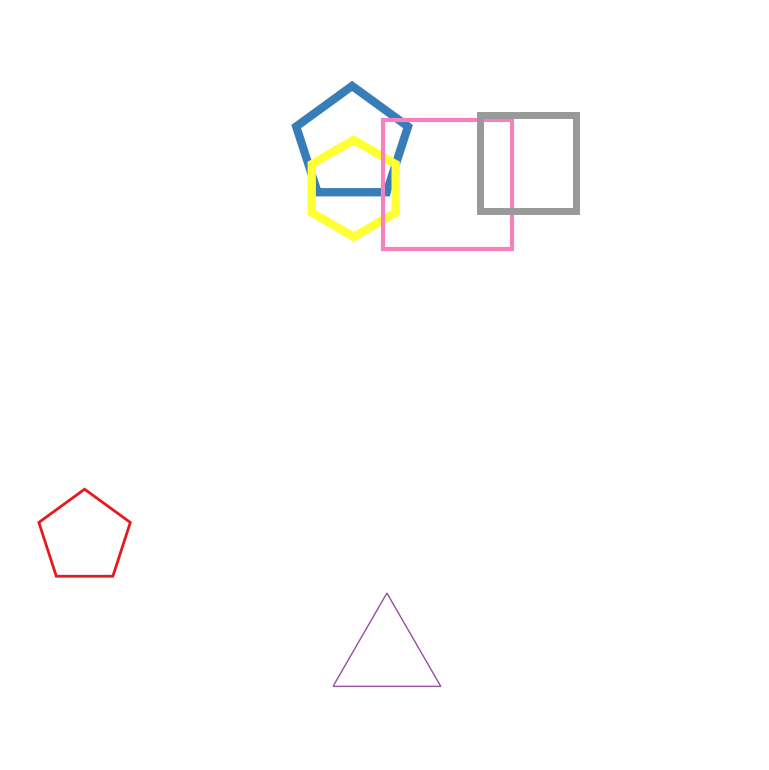[{"shape": "pentagon", "thickness": 1, "radius": 0.31, "center": [0.11, 0.302]}, {"shape": "pentagon", "thickness": 3, "radius": 0.38, "center": [0.457, 0.812]}, {"shape": "triangle", "thickness": 0.5, "radius": 0.4, "center": [0.502, 0.149]}, {"shape": "hexagon", "thickness": 3, "radius": 0.31, "center": [0.459, 0.755]}, {"shape": "square", "thickness": 1.5, "radius": 0.42, "center": [0.581, 0.761]}, {"shape": "square", "thickness": 2.5, "radius": 0.31, "center": [0.686, 0.789]}]